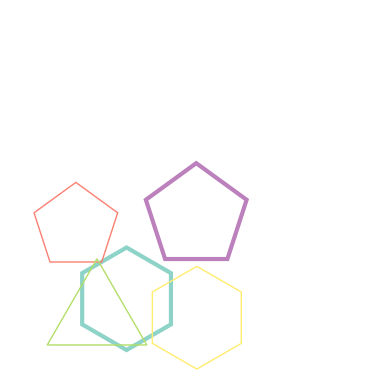[{"shape": "hexagon", "thickness": 3, "radius": 0.67, "center": [0.329, 0.224]}, {"shape": "pentagon", "thickness": 1, "radius": 0.57, "center": [0.197, 0.412]}, {"shape": "triangle", "thickness": 1, "radius": 0.75, "center": [0.252, 0.179]}, {"shape": "pentagon", "thickness": 3, "radius": 0.69, "center": [0.51, 0.439]}, {"shape": "hexagon", "thickness": 1, "radius": 0.67, "center": [0.511, 0.175]}]